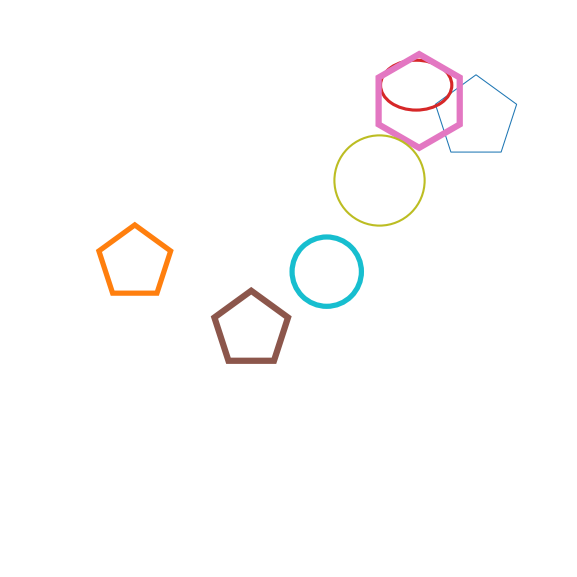[{"shape": "pentagon", "thickness": 0.5, "radius": 0.37, "center": [0.824, 0.796]}, {"shape": "pentagon", "thickness": 2.5, "radius": 0.33, "center": [0.233, 0.544]}, {"shape": "oval", "thickness": 1.5, "radius": 0.31, "center": [0.721, 0.852]}, {"shape": "pentagon", "thickness": 3, "radius": 0.34, "center": [0.435, 0.429]}, {"shape": "hexagon", "thickness": 3, "radius": 0.41, "center": [0.726, 0.824]}, {"shape": "circle", "thickness": 1, "radius": 0.39, "center": [0.657, 0.687]}, {"shape": "circle", "thickness": 2.5, "radius": 0.3, "center": [0.566, 0.529]}]